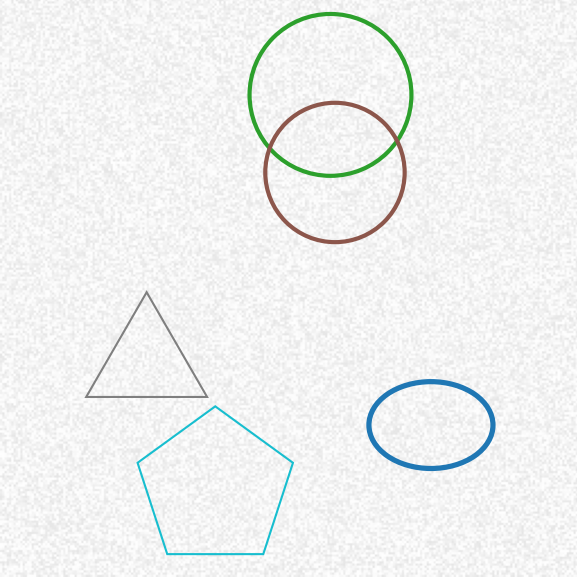[{"shape": "oval", "thickness": 2.5, "radius": 0.54, "center": [0.746, 0.263]}, {"shape": "circle", "thickness": 2, "radius": 0.7, "center": [0.572, 0.835]}, {"shape": "circle", "thickness": 2, "radius": 0.6, "center": [0.58, 0.7]}, {"shape": "triangle", "thickness": 1, "radius": 0.6, "center": [0.254, 0.372]}, {"shape": "pentagon", "thickness": 1, "radius": 0.71, "center": [0.373, 0.154]}]